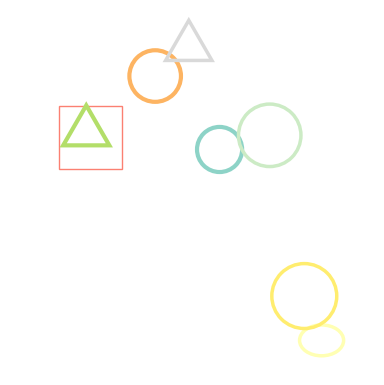[{"shape": "circle", "thickness": 3, "radius": 0.29, "center": [0.57, 0.612]}, {"shape": "oval", "thickness": 2.5, "radius": 0.29, "center": [0.835, 0.116]}, {"shape": "square", "thickness": 1, "radius": 0.41, "center": [0.235, 0.643]}, {"shape": "circle", "thickness": 3, "radius": 0.33, "center": [0.403, 0.802]}, {"shape": "triangle", "thickness": 3, "radius": 0.35, "center": [0.224, 0.657]}, {"shape": "triangle", "thickness": 2.5, "radius": 0.35, "center": [0.49, 0.878]}, {"shape": "circle", "thickness": 2.5, "radius": 0.41, "center": [0.701, 0.649]}, {"shape": "circle", "thickness": 2.5, "radius": 0.42, "center": [0.79, 0.231]}]